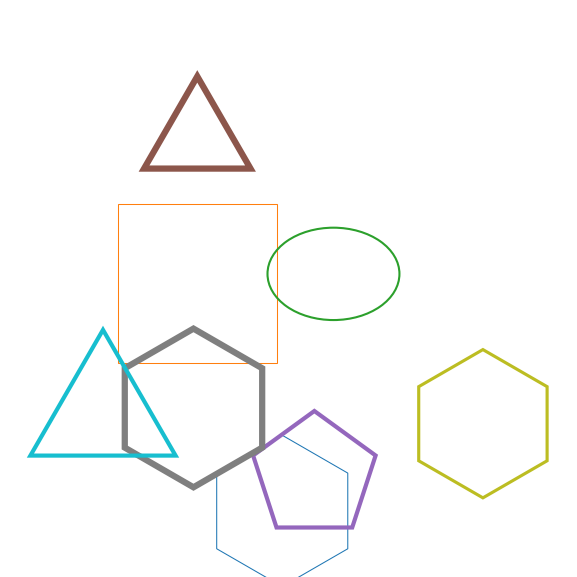[{"shape": "hexagon", "thickness": 0.5, "radius": 0.66, "center": [0.489, 0.114]}, {"shape": "square", "thickness": 0.5, "radius": 0.69, "center": [0.342, 0.508]}, {"shape": "oval", "thickness": 1, "radius": 0.57, "center": [0.577, 0.525]}, {"shape": "pentagon", "thickness": 2, "radius": 0.56, "center": [0.544, 0.176]}, {"shape": "triangle", "thickness": 3, "radius": 0.53, "center": [0.342, 0.76]}, {"shape": "hexagon", "thickness": 3, "radius": 0.69, "center": [0.335, 0.293]}, {"shape": "hexagon", "thickness": 1.5, "radius": 0.64, "center": [0.836, 0.265]}, {"shape": "triangle", "thickness": 2, "radius": 0.73, "center": [0.178, 0.283]}]